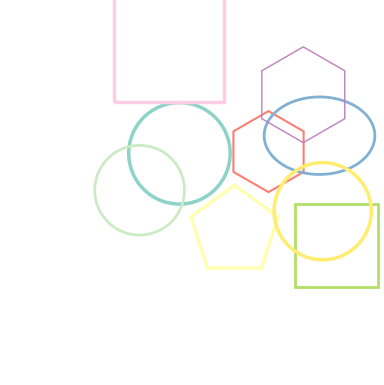[{"shape": "circle", "thickness": 2.5, "radius": 0.66, "center": [0.466, 0.602]}, {"shape": "pentagon", "thickness": 2.5, "radius": 0.6, "center": [0.609, 0.4]}, {"shape": "hexagon", "thickness": 1.5, "radius": 0.53, "center": [0.697, 0.606]}, {"shape": "oval", "thickness": 2, "radius": 0.72, "center": [0.83, 0.648]}, {"shape": "square", "thickness": 2, "radius": 0.54, "center": [0.874, 0.362]}, {"shape": "square", "thickness": 2.5, "radius": 0.71, "center": [0.439, 0.877]}, {"shape": "hexagon", "thickness": 1, "radius": 0.62, "center": [0.788, 0.754]}, {"shape": "circle", "thickness": 2, "radius": 0.58, "center": [0.363, 0.506]}, {"shape": "circle", "thickness": 2.5, "radius": 0.63, "center": [0.838, 0.451]}]